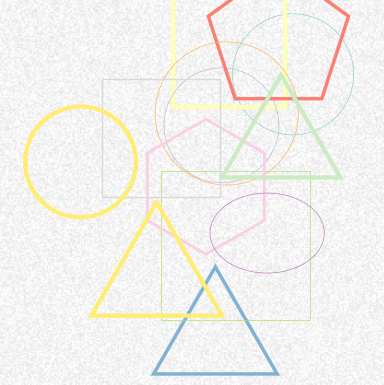[{"shape": "circle", "thickness": 0.5, "radius": 0.79, "center": [0.761, 0.807]}, {"shape": "square", "thickness": 3, "radius": 0.73, "center": [0.595, 0.868]}, {"shape": "circle", "thickness": 0.5, "radius": 0.75, "center": [0.575, 0.675]}, {"shape": "pentagon", "thickness": 2.5, "radius": 0.96, "center": [0.723, 0.899]}, {"shape": "triangle", "thickness": 2.5, "radius": 0.93, "center": [0.559, 0.121]}, {"shape": "circle", "thickness": 0.5, "radius": 0.93, "center": [0.589, 0.705]}, {"shape": "square", "thickness": 0.5, "radius": 0.96, "center": [0.612, 0.363]}, {"shape": "hexagon", "thickness": 2, "radius": 0.88, "center": [0.535, 0.515]}, {"shape": "square", "thickness": 1, "radius": 0.77, "center": [0.418, 0.642]}, {"shape": "oval", "thickness": 0.5, "radius": 0.74, "center": [0.694, 0.395]}, {"shape": "triangle", "thickness": 3, "radius": 0.89, "center": [0.73, 0.628]}, {"shape": "triangle", "thickness": 3, "radius": 0.98, "center": [0.407, 0.278]}, {"shape": "circle", "thickness": 3, "radius": 0.72, "center": [0.209, 0.579]}]